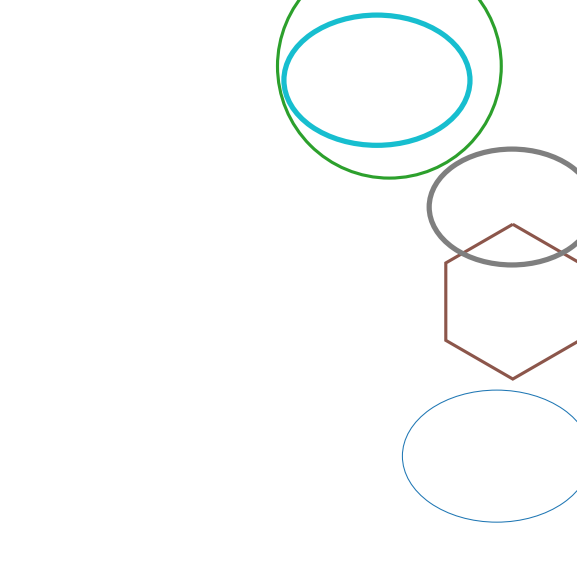[{"shape": "oval", "thickness": 0.5, "radius": 0.82, "center": [0.86, 0.209]}, {"shape": "circle", "thickness": 1.5, "radius": 0.97, "center": [0.674, 0.884]}, {"shape": "hexagon", "thickness": 1.5, "radius": 0.67, "center": [0.888, 0.477]}, {"shape": "oval", "thickness": 2.5, "radius": 0.72, "center": [0.886, 0.641]}, {"shape": "oval", "thickness": 2.5, "radius": 0.81, "center": [0.653, 0.86]}]